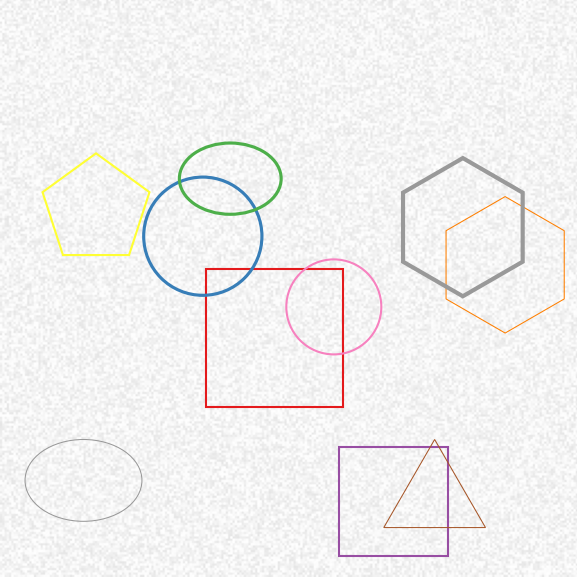[{"shape": "square", "thickness": 1, "radius": 0.59, "center": [0.476, 0.414]}, {"shape": "circle", "thickness": 1.5, "radius": 0.51, "center": [0.351, 0.59]}, {"shape": "oval", "thickness": 1.5, "radius": 0.44, "center": [0.399, 0.69]}, {"shape": "square", "thickness": 1, "radius": 0.47, "center": [0.681, 0.13]}, {"shape": "hexagon", "thickness": 0.5, "radius": 0.59, "center": [0.875, 0.541]}, {"shape": "pentagon", "thickness": 1, "radius": 0.49, "center": [0.166, 0.636]}, {"shape": "triangle", "thickness": 0.5, "radius": 0.51, "center": [0.753, 0.136]}, {"shape": "circle", "thickness": 1, "radius": 0.41, "center": [0.578, 0.468]}, {"shape": "oval", "thickness": 0.5, "radius": 0.51, "center": [0.145, 0.167]}, {"shape": "hexagon", "thickness": 2, "radius": 0.6, "center": [0.801, 0.606]}]